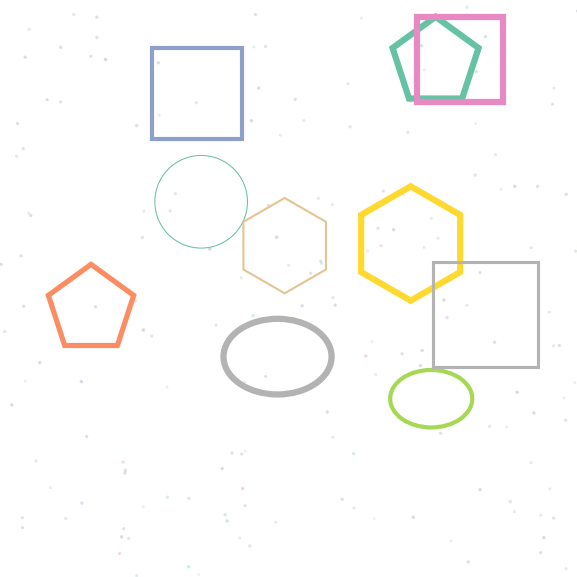[{"shape": "pentagon", "thickness": 3, "radius": 0.39, "center": [0.754, 0.892]}, {"shape": "circle", "thickness": 0.5, "radius": 0.4, "center": [0.348, 0.65]}, {"shape": "pentagon", "thickness": 2.5, "radius": 0.39, "center": [0.158, 0.464]}, {"shape": "square", "thickness": 2, "radius": 0.39, "center": [0.341, 0.837]}, {"shape": "square", "thickness": 3, "radius": 0.37, "center": [0.796, 0.896]}, {"shape": "oval", "thickness": 2, "radius": 0.36, "center": [0.747, 0.309]}, {"shape": "hexagon", "thickness": 3, "radius": 0.49, "center": [0.711, 0.578]}, {"shape": "hexagon", "thickness": 1, "radius": 0.41, "center": [0.493, 0.574]}, {"shape": "oval", "thickness": 3, "radius": 0.47, "center": [0.481, 0.382]}, {"shape": "square", "thickness": 1.5, "radius": 0.45, "center": [0.841, 0.455]}]